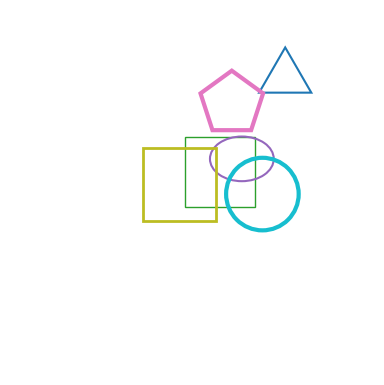[{"shape": "triangle", "thickness": 1.5, "radius": 0.39, "center": [0.741, 0.798]}, {"shape": "square", "thickness": 1, "radius": 0.45, "center": [0.571, 0.553]}, {"shape": "oval", "thickness": 1.5, "radius": 0.41, "center": [0.628, 0.587]}, {"shape": "pentagon", "thickness": 3, "radius": 0.43, "center": [0.602, 0.731]}, {"shape": "square", "thickness": 2, "radius": 0.47, "center": [0.465, 0.521]}, {"shape": "circle", "thickness": 3, "radius": 0.47, "center": [0.682, 0.496]}]